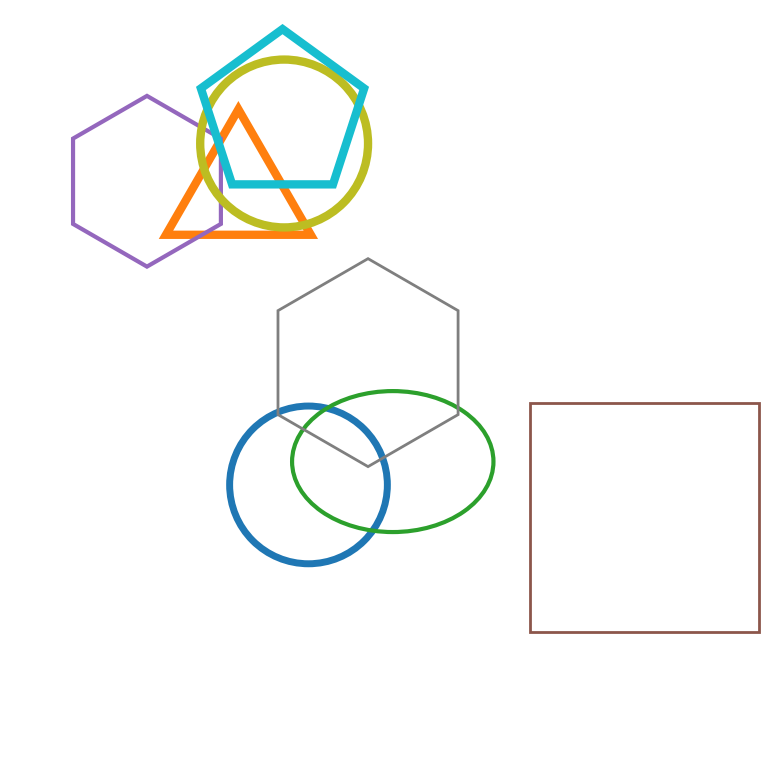[{"shape": "circle", "thickness": 2.5, "radius": 0.51, "center": [0.401, 0.37]}, {"shape": "triangle", "thickness": 3, "radius": 0.54, "center": [0.31, 0.749]}, {"shape": "oval", "thickness": 1.5, "radius": 0.65, "center": [0.51, 0.401]}, {"shape": "hexagon", "thickness": 1.5, "radius": 0.55, "center": [0.191, 0.765]}, {"shape": "square", "thickness": 1, "radius": 0.74, "center": [0.837, 0.328]}, {"shape": "hexagon", "thickness": 1, "radius": 0.68, "center": [0.478, 0.529]}, {"shape": "circle", "thickness": 3, "radius": 0.54, "center": [0.369, 0.814]}, {"shape": "pentagon", "thickness": 3, "radius": 0.56, "center": [0.367, 0.851]}]